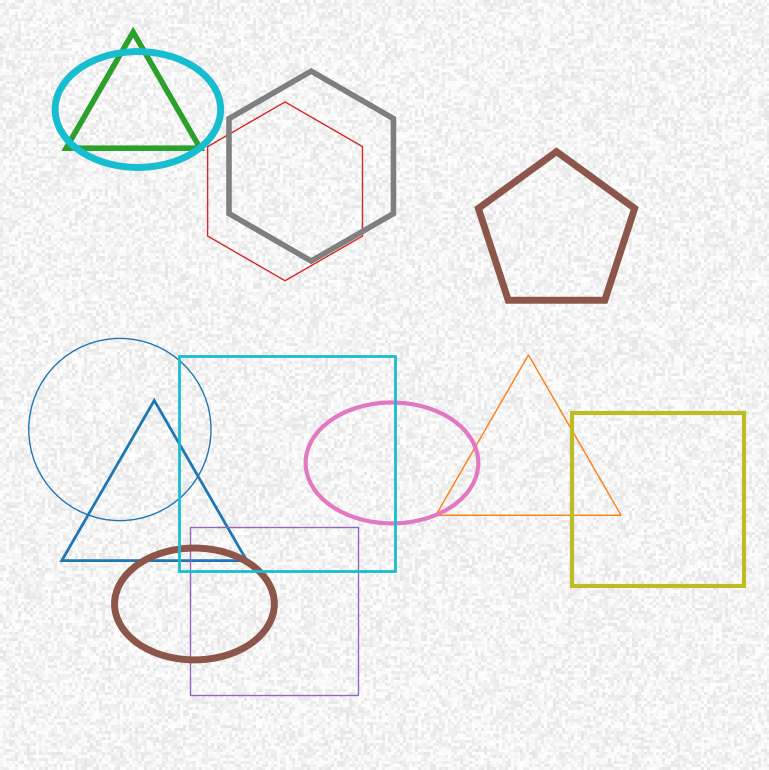[{"shape": "circle", "thickness": 0.5, "radius": 0.59, "center": [0.156, 0.442]}, {"shape": "triangle", "thickness": 1, "radius": 0.69, "center": [0.2, 0.341]}, {"shape": "triangle", "thickness": 0.5, "radius": 0.69, "center": [0.686, 0.4]}, {"shape": "triangle", "thickness": 2, "radius": 0.5, "center": [0.173, 0.858]}, {"shape": "hexagon", "thickness": 0.5, "radius": 0.58, "center": [0.37, 0.752]}, {"shape": "square", "thickness": 0.5, "radius": 0.55, "center": [0.356, 0.206]}, {"shape": "oval", "thickness": 2.5, "radius": 0.52, "center": [0.253, 0.216]}, {"shape": "pentagon", "thickness": 2.5, "radius": 0.53, "center": [0.723, 0.696]}, {"shape": "oval", "thickness": 1.5, "radius": 0.56, "center": [0.509, 0.399]}, {"shape": "hexagon", "thickness": 2, "radius": 0.62, "center": [0.404, 0.784]}, {"shape": "square", "thickness": 1.5, "radius": 0.56, "center": [0.854, 0.351]}, {"shape": "oval", "thickness": 2.5, "radius": 0.54, "center": [0.179, 0.858]}, {"shape": "square", "thickness": 1, "radius": 0.7, "center": [0.373, 0.398]}]